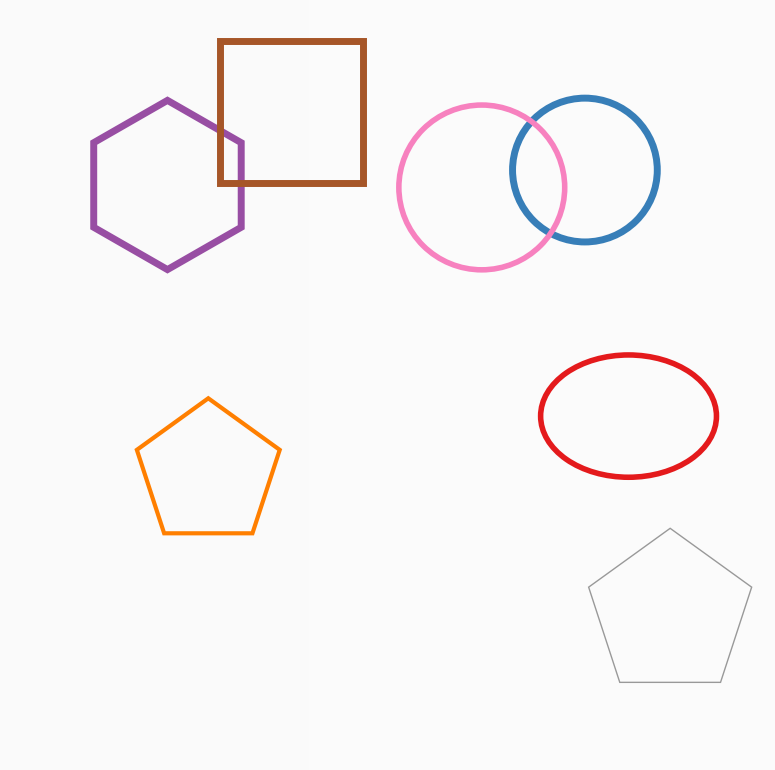[{"shape": "oval", "thickness": 2, "radius": 0.57, "center": [0.811, 0.46]}, {"shape": "circle", "thickness": 2.5, "radius": 0.47, "center": [0.755, 0.779]}, {"shape": "hexagon", "thickness": 2.5, "radius": 0.55, "center": [0.216, 0.76]}, {"shape": "pentagon", "thickness": 1.5, "radius": 0.48, "center": [0.269, 0.386]}, {"shape": "square", "thickness": 2.5, "radius": 0.46, "center": [0.376, 0.855]}, {"shape": "circle", "thickness": 2, "radius": 0.53, "center": [0.622, 0.757]}, {"shape": "pentagon", "thickness": 0.5, "radius": 0.55, "center": [0.865, 0.203]}]